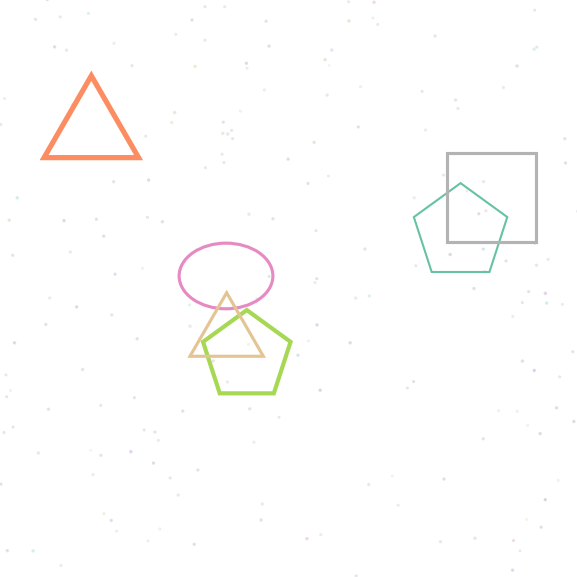[{"shape": "pentagon", "thickness": 1, "radius": 0.43, "center": [0.798, 0.597]}, {"shape": "triangle", "thickness": 2.5, "radius": 0.47, "center": [0.158, 0.773]}, {"shape": "oval", "thickness": 1.5, "radius": 0.41, "center": [0.391, 0.521]}, {"shape": "pentagon", "thickness": 2, "radius": 0.4, "center": [0.427, 0.383]}, {"shape": "triangle", "thickness": 1.5, "radius": 0.37, "center": [0.392, 0.419]}, {"shape": "square", "thickness": 1.5, "radius": 0.38, "center": [0.851, 0.657]}]